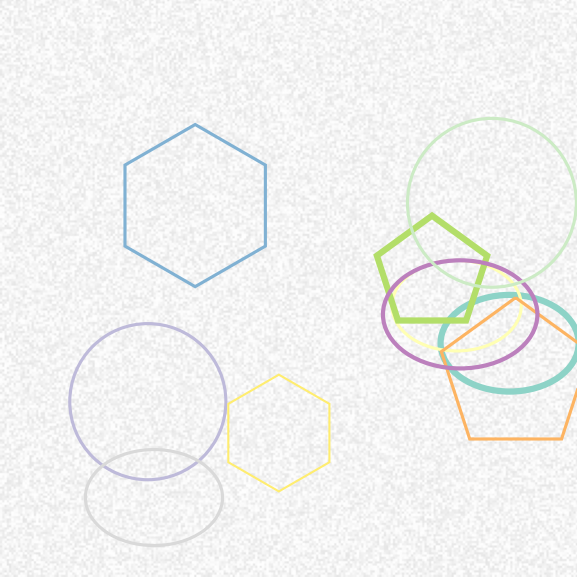[{"shape": "oval", "thickness": 3, "radius": 0.6, "center": [0.882, 0.405]}, {"shape": "oval", "thickness": 1.5, "radius": 0.56, "center": [0.791, 0.47]}, {"shape": "circle", "thickness": 1.5, "radius": 0.68, "center": [0.256, 0.304]}, {"shape": "hexagon", "thickness": 1.5, "radius": 0.7, "center": [0.338, 0.643]}, {"shape": "pentagon", "thickness": 1.5, "radius": 0.68, "center": [0.893, 0.348]}, {"shape": "pentagon", "thickness": 3, "radius": 0.5, "center": [0.748, 0.525]}, {"shape": "oval", "thickness": 1.5, "radius": 0.59, "center": [0.267, 0.138]}, {"shape": "oval", "thickness": 2, "radius": 0.67, "center": [0.797, 0.455]}, {"shape": "circle", "thickness": 1.5, "radius": 0.73, "center": [0.852, 0.648]}, {"shape": "hexagon", "thickness": 1, "radius": 0.51, "center": [0.483, 0.249]}]